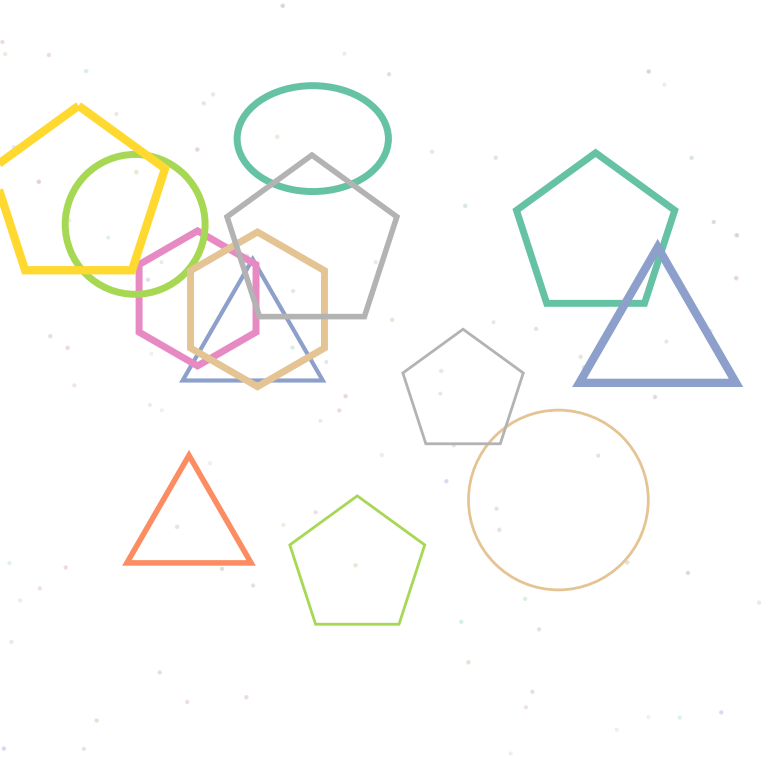[{"shape": "pentagon", "thickness": 2.5, "radius": 0.54, "center": [0.774, 0.693]}, {"shape": "oval", "thickness": 2.5, "radius": 0.49, "center": [0.406, 0.82]}, {"shape": "triangle", "thickness": 2, "radius": 0.47, "center": [0.245, 0.316]}, {"shape": "triangle", "thickness": 1.5, "radius": 0.53, "center": [0.328, 0.558]}, {"shape": "triangle", "thickness": 3, "radius": 0.59, "center": [0.854, 0.562]}, {"shape": "hexagon", "thickness": 2.5, "radius": 0.44, "center": [0.257, 0.613]}, {"shape": "circle", "thickness": 2.5, "radius": 0.45, "center": [0.176, 0.709]}, {"shape": "pentagon", "thickness": 1, "radius": 0.46, "center": [0.464, 0.264]}, {"shape": "pentagon", "thickness": 3, "radius": 0.59, "center": [0.102, 0.745]}, {"shape": "circle", "thickness": 1, "radius": 0.58, "center": [0.725, 0.351]}, {"shape": "hexagon", "thickness": 2.5, "radius": 0.5, "center": [0.334, 0.598]}, {"shape": "pentagon", "thickness": 2, "radius": 0.58, "center": [0.405, 0.683]}, {"shape": "pentagon", "thickness": 1, "radius": 0.41, "center": [0.601, 0.49]}]